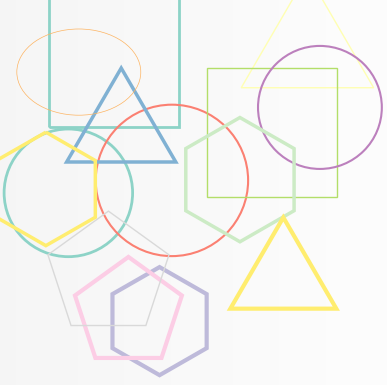[{"shape": "square", "thickness": 2, "radius": 0.84, "center": [0.294, 0.838]}, {"shape": "circle", "thickness": 2, "radius": 0.83, "center": [0.176, 0.499]}, {"shape": "triangle", "thickness": 1, "radius": 0.99, "center": [0.793, 0.871]}, {"shape": "hexagon", "thickness": 3, "radius": 0.7, "center": [0.412, 0.166]}, {"shape": "circle", "thickness": 1.5, "radius": 0.98, "center": [0.444, 0.531]}, {"shape": "triangle", "thickness": 2.5, "radius": 0.81, "center": [0.313, 0.661]}, {"shape": "oval", "thickness": 0.5, "radius": 0.8, "center": [0.203, 0.813]}, {"shape": "square", "thickness": 1, "radius": 0.84, "center": [0.702, 0.656]}, {"shape": "pentagon", "thickness": 3, "radius": 0.73, "center": [0.331, 0.188]}, {"shape": "pentagon", "thickness": 1, "radius": 0.82, "center": [0.28, 0.287]}, {"shape": "circle", "thickness": 1.5, "radius": 0.8, "center": [0.826, 0.721]}, {"shape": "hexagon", "thickness": 2.5, "radius": 0.81, "center": [0.619, 0.533]}, {"shape": "hexagon", "thickness": 2.5, "radius": 0.74, "center": [0.118, 0.509]}, {"shape": "triangle", "thickness": 3, "radius": 0.79, "center": [0.731, 0.277]}]